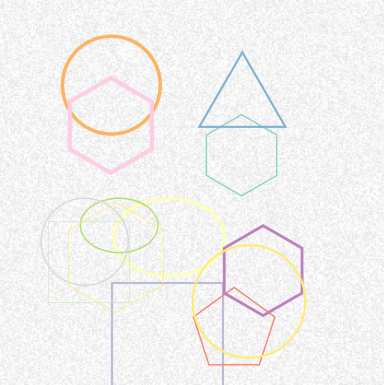[{"shape": "hexagon", "thickness": 1, "radius": 0.53, "center": [0.627, 0.597]}, {"shape": "oval", "thickness": 2, "radius": 0.72, "center": [0.439, 0.384]}, {"shape": "square", "thickness": 1.5, "radius": 0.72, "center": [0.434, 0.12]}, {"shape": "pentagon", "thickness": 1, "radius": 0.56, "center": [0.608, 0.142]}, {"shape": "triangle", "thickness": 1.5, "radius": 0.65, "center": [0.629, 0.735]}, {"shape": "circle", "thickness": 2.5, "radius": 0.64, "center": [0.289, 0.779]}, {"shape": "oval", "thickness": 1, "radius": 0.5, "center": [0.31, 0.414]}, {"shape": "hexagon", "thickness": 3, "radius": 0.62, "center": [0.288, 0.674]}, {"shape": "circle", "thickness": 1, "radius": 0.57, "center": [0.22, 0.372]}, {"shape": "hexagon", "thickness": 2, "radius": 0.58, "center": [0.683, 0.297]}, {"shape": "square", "thickness": 0.5, "radius": 0.53, "center": [0.23, 0.321]}, {"shape": "hexagon", "thickness": 0.5, "radius": 0.71, "center": [0.301, 0.33]}, {"shape": "circle", "thickness": 1.5, "radius": 0.73, "center": [0.647, 0.217]}]